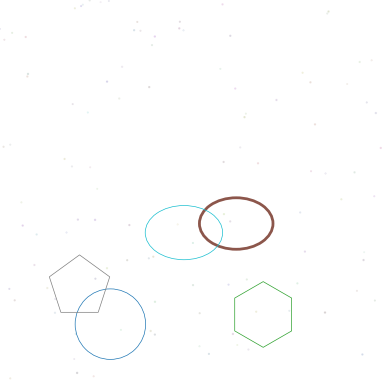[{"shape": "circle", "thickness": 0.5, "radius": 0.46, "center": [0.287, 0.158]}, {"shape": "hexagon", "thickness": 0.5, "radius": 0.43, "center": [0.684, 0.183]}, {"shape": "oval", "thickness": 2, "radius": 0.48, "center": [0.614, 0.419]}, {"shape": "pentagon", "thickness": 0.5, "radius": 0.41, "center": [0.207, 0.255]}, {"shape": "oval", "thickness": 0.5, "radius": 0.5, "center": [0.478, 0.396]}]